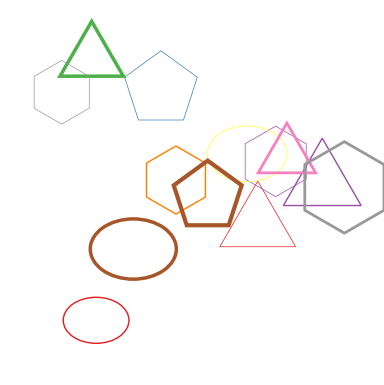[{"shape": "oval", "thickness": 1, "radius": 0.43, "center": [0.25, 0.168]}, {"shape": "triangle", "thickness": 0.5, "radius": 0.57, "center": [0.669, 0.416]}, {"shape": "pentagon", "thickness": 0.5, "radius": 0.5, "center": [0.418, 0.769]}, {"shape": "triangle", "thickness": 2.5, "radius": 0.47, "center": [0.238, 0.85]}, {"shape": "triangle", "thickness": 1, "radius": 0.58, "center": [0.837, 0.524]}, {"shape": "hexagon", "thickness": 0.5, "radius": 0.46, "center": [0.716, 0.581]}, {"shape": "hexagon", "thickness": 1, "radius": 0.44, "center": [0.457, 0.532]}, {"shape": "oval", "thickness": 0.5, "radius": 0.52, "center": [0.642, 0.6]}, {"shape": "oval", "thickness": 2.5, "radius": 0.56, "center": [0.346, 0.353]}, {"shape": "pentagon", "thickness": 3, "radius": 0.46, "center": [0.539, 0.49]}, {"shape": "triangle", "thickness": 2, "radius": 0.43, "center": [0.745, 0.594]}, {"shape": "hexagon", "thickness": 0.5, "radius": 0.41, "center": [0.16, 0.76]}, {"shape": "hexagon", "thickness": 2, "radius": 0.59, "center": [0.894, 0.513]}]